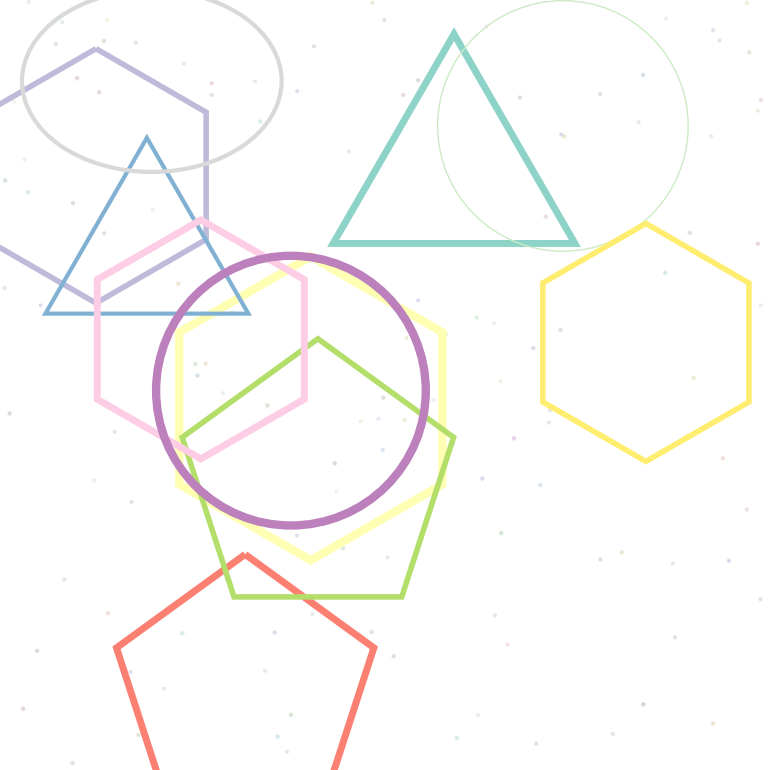[{"shape": "triangle", "thickness": 2.5, "radius": 0.91, "center": [0.59, 0.774]}, {"shape": "hexagon", "thickness": 3, "radius": 0.99, "center": [0.404, 0.47]}, {"shape": "hexagon", "thickness": 2, "radius": 0.83, "center": [0.125, 0.772]}, {"shape": "pentagon", "thickness": 2.5, "radius": 0.88, "center": [0.318, 0.104]}, {"shape": "triangle", "thickness": 1.5, "radius": 0.76, "center": [0.191, 0.669]}, {"shape": "pentagon", "thickness": 2, "radius": 0.93, "center": [0.413, 0.375]}, {"shape": "hexagon", "thickness": 2.5, "radius": 0.78, "center": [0.261, 0.559]}, {"shape": "oval", "thickness": 1.5, "radius": 0.84, "center": [0.197, 0.895]}, {"shape": "circle", "thickness": 3, "radius": 0.88, "center": [0.378, 0.493]}, {"shape": "circle", "thickness": 0.5, "radius": 0.81, "center": [0.731, 0.836]}, {"shape": "hexagon", "thickness": 2, "radius": 0.77, "center": [0.839, 0.555]}]